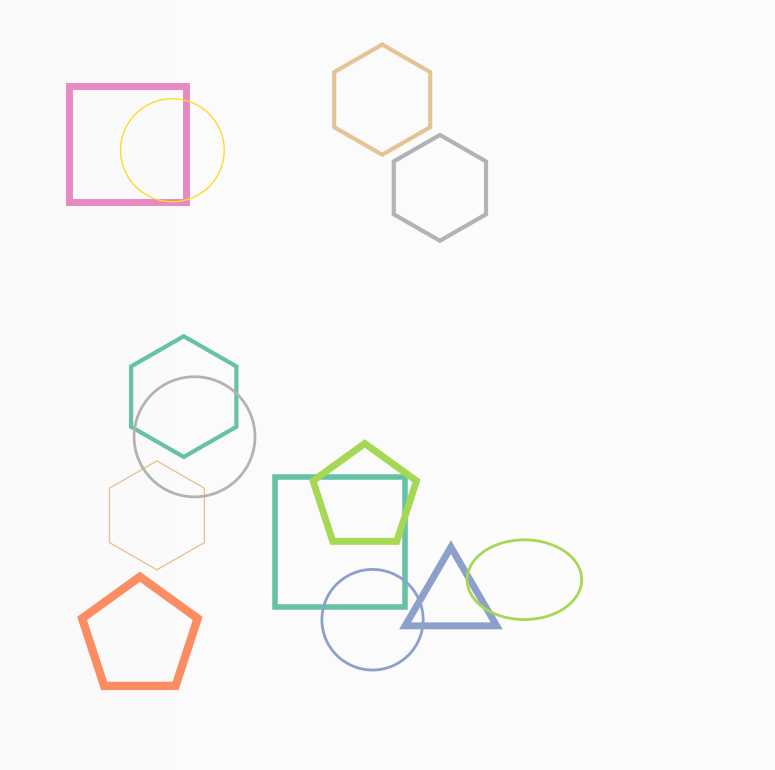[{"shape": "hexagon", "thickness": 1.5, "radius": 0.39, "center": [0.237, 0.485]}, {"shape": "square", "thickness": 2, "radius": 0.42, "center": [0.439, 0.297]}, {"shape": "pentagon", "thickness": 3, "radius": 0.39, "center": [0.18, 0.173]}, {"shape": "circle", "thickness": 1, "radius": 0.33, "center": [0.481, 0.195]}, {"shape": "triangle", "thickness": 2.5, "radius": 0.34, "center": [0.582, 0.221]}, {"shape": "square", "thickness": 2.5, "radius": 0.38, "center": [0.164, 0.813]}, {"shape": "pentagon", "thickness": 2.5, "radius": 0.35, "center": [0.471, 0.354]}, {"shape": "oval", "thickness": 1, "radius": 0.37, "center": [0.677, 0.247]}, {"shape": "circle", "thickness": 0.5, "radius": 0.33, "center": [0.222, 0.805]}, {"shape": "hexagon", "thickness": 1.5, "radius": 0.36, "center": [0.493, 0.871]}, {"shape": "hexagon", "thickness": 0.5, "radius": 0.35, "center": [0.202, 0.331]}, {"shape": "circle", "thickness": 1, "radius": 0.39, "center": [0.251, 0.433]}, {"shape": "hexagon", "thickness": 1.5, "radius": 0.34, "center": [0.568, 0.756]}]